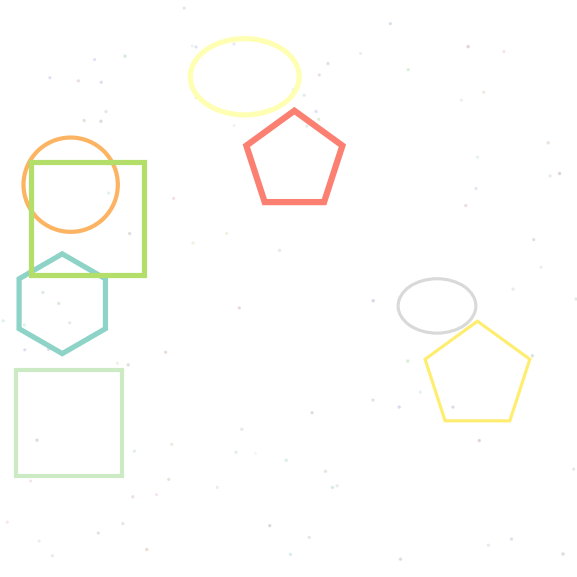[{"shape": "hexagon", "thickness": 2.5, "radius": 0.43, "center": [0.108, 0.473]}, {"shape": "oval", "thickness": 2.5, "radius": 0.47, "center": [0.424, 0.866]}, {"shape": "pentagon", "thickness": 3, "radius": 0.44, "center": [0.51, 0.72]}, {"shape": "circle", "thickness": 2, "radius": 0.41, "center": [0.122, 0.679]}, {"shape": "square", "thickness": 2.5, "radius": 0.49, "center": [0.151, 0.621]}, {"shape": "oval", "thickness": 1.5, "radius": 0.34, "center": [0.757, 0.469]}, {"shape": "square", "thickness": 2, "radius": 0.46, "center": [0.119, 0.267]}, {"shape": "pentagon", "thickness": 1.5, "radius": 0.48, "center": [0.827, 0.348]}]